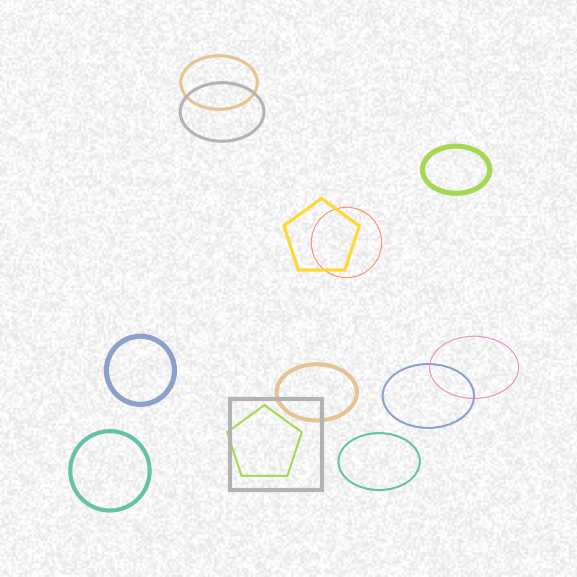[{"shape": "circle", "thickness": 2, "radius": 0.34, "center": [0.19, 0.184]}, {"shape": "oval", "thickness": 1, "radius": 0.35, "center": [0.656, 0.2]}, {"shape": "circle", "thickness": 0.5, "radius": 0.3, "center": [0.6, 0.579]}, {"shape": "oval", "thickness": 1, "radius": 0.4, "center": [0.742, 0.313]}, {"shape": "circle", "thickness": 2.5, "radius": 0.29, "center": [0.243, 0.358]}, {"shape": "oval", "thickness": 0.5, "radius": 0.39, "center": [0.821, 0.363]}, {"shape": "pentagon", "thickness": 1, "radius": 0.34, "center": [0.458, 0.23]}, {"shape": "oval", "thickness": 2.5, "radius": 0.29, "center": [0.79, 0.705]}, {"shape": "pentagon", "thickness": 1.5, "radius": 0.34, "center": [0.557, 0.587]}, {"shape": "oval", "thickness": 2, "radius": 0.35, "center": [0.548, 0.32]}, {"shape": "oval", "thickness": 1.5, "radius": 0.33, "center": [0.379, 0.856]}, {"shape": "square", "thickness": 2, "radius": 0.4, "center": [0.478, 0.229]}, {"shape": "oval", "thickness": 1.5, "radius": 0.36, "center": [0.385, 0.805]}]